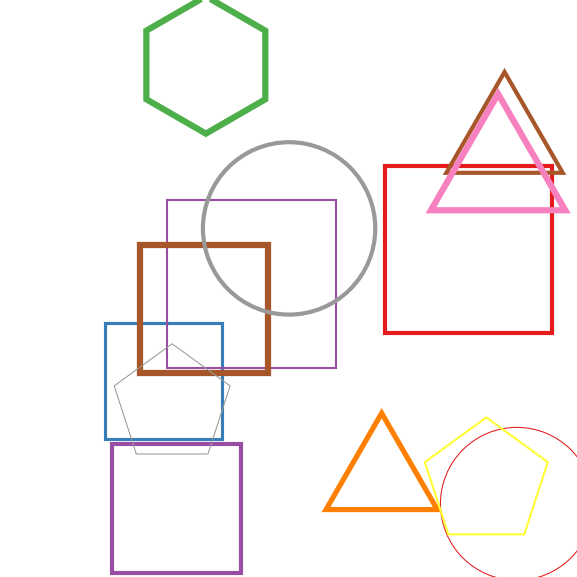[{"shape": "circle", "thickness": 0.5, "radius": 0.66, "center": [0.895, 0.127]}, {"shape": "square", "thickness": 2, "radius": 0.72, "center": [0.811, 0.567]}, {"shape": "square", "thickness": 1.5, "radius": 0.5, "center": [0.283, 0.34]}, {"shape": "hexagon", "thickness": 3, "radius": 0.59, "center": [0.356, 0.887]}, {"shape": "square", "thickness": 2, "radius": 0.56, "center": [0.306, 0.119]}, {"shape": "square", "thickness": 1, "radius": 0.73, "center": [0.435, 0.507]}, {"shape": "triangle", "thickness": 2.5, "radius": 0.56, "center": [0.661, 0.172]}, {"shape": "pentagon", "thickness": 1, "radius": 0.56, "center": [0.842, 0.164]}, {"shape": "triangle", "thickness": 2, "radius": 0.58, "center": [0.874, 0.758]}, {"shape": "square", "thickness": 3, "radius": 0.55, "center": [0.353, 0.464]}, {"shape": "triangle", "thickness": 3, "radius": 0.67, "center": [0.862, 0.702]}, {"shape": "pentagon", "thickness": 0.5, "radius": 0.53, "center": [0.298, 0.298]}, {"shape": "circle", "thickness": 2, "radius": 0.75, "center": [0.501, 0.604]}]